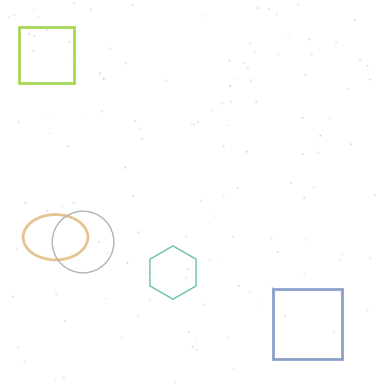[{"shape": "hexagon", "thickness": 1, "radius": 0.35, "center": [0.449, 0.292]}, {"shape": "square", "thickness": 2, "radius": 0.45, "center": [0.799, 0.158]}, {"shape": "square", "thickness": 2, "radius": 0.36, "center": [0.121, 0.857]}, {"shape": "oval", "thickness": 2, "radius": 0.42, "center": [0.144, 0.384]}, {"shape": "circle", "thickness": 1, "radius": 0.4, "center": [0.216, 0.371]}]